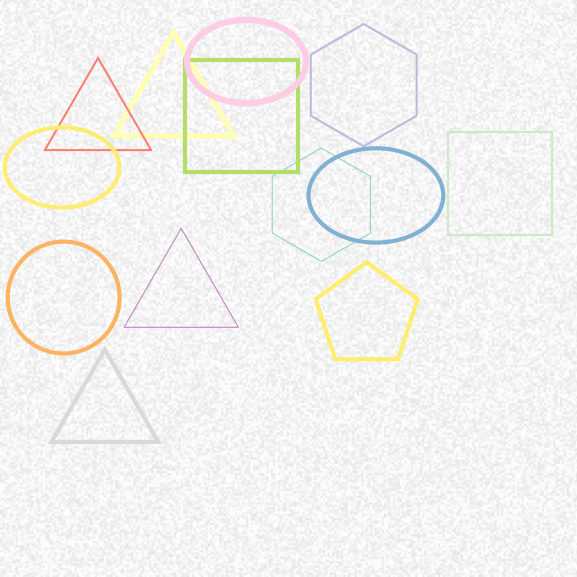[{"shape": "hexagon", "thickness": 0.5, "radius": 0.49, "center": [0.556, 0.645]}, {"shape": "triangle", "thickness": 2.5, "radius": 0.6, "center": [0.301, 0.824]}, {"shape": "hexagon", "thickness": 1, "radius": 0.53, "center": [0.63, 0.852]}, {"shape": "triangle", "thickness": 1, "radius": 0.53, "center": [0.17, 0.792]}, {"shape": "oval", "thickness": 2, "radius": 0.58, "center": [0.651, 0.661]}, {"shape": "circle", "thickness": 2, "radius": 0.48, "center": [0.11, 0.484]}, {"shape": "square", "thickness": 2, "radius": 0.49, "center": [0.418, 0.798]}, {"shape": "oval", "thickness": 3, "radius": 0.52, "center": [0.427, 0.893]}, {"shape": "triangle", "thickness": 2, "radius": 0.53, "center": [0.182, 0.287]}, {"shape": "triangle", "thickness": 0.5, "radius": 0.57, "center": [0.314, 0.49]}, {"shape": "square", "thickness": 1, "radius": 0.45, "center": [0.866, 0.682]}, {"shape": "oval", "thickness": 2, "radius": 0.5, "center": [0.107, 0.709]}, {"shape": "pentagon", "thickness": 2, "radius": 0.46, "center": [0.635, 0.452]}]